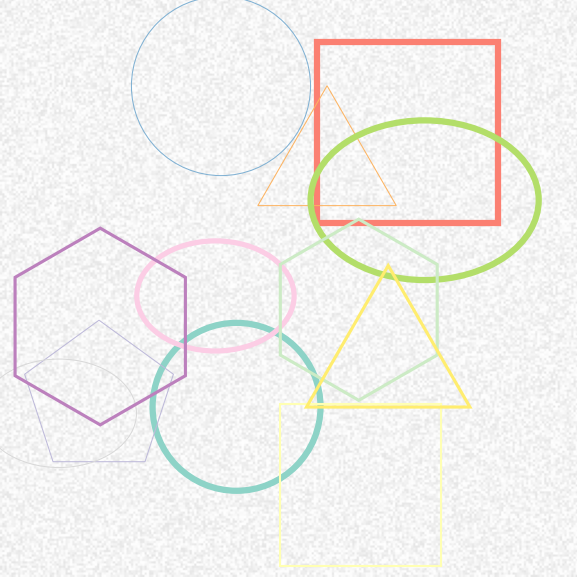[{"shape": "circle", "thickness": 3, "radius": 0.73, "center": [0.41, 0.295]}, {"shape": "square", "thickness": 1, "radius": 0.7, "center": [0.624, 0.159]}, {"shape": "pentagon", "thickness": 0.5, "radius": 0.68, "center": [0.171, 0.309]}, {"shape": "square", "thickness": 3, "radius": 0.78, "center": [0.706, 0.77]}, {"shape": "circle", "thickness": 0.5, "radius": 0.78, "center": [0.383, 0.85]}, {"shape": "triangle", "thickness": 0.5, "radius": 0.69, "center": [0.566, 0.712]}, {"shape": "oval", "thickness": 3, "radius": 0.99, "center": [0.735, 0.652]}, {"shape": "oval", "thickness": 2.5, "radius": 0.68, "center": [0.373, 0.487]}, {"shape": "oval", "thickness": 0.5, "radius": 0.67, "center": [0.102, 0.283]}, {"shape": "hexagon", "thickness": 1.5, "radius": 0.85, "center": [0.174, 0.434]}, {"shape": "hexagon", "thickness": 1.5, "radius": 0.78, "center": [0.621, 0.463]}, {"shape": "triangle", "thickness": 1.5, "radius": 0.82, "center": [0.672, 0.376]}]